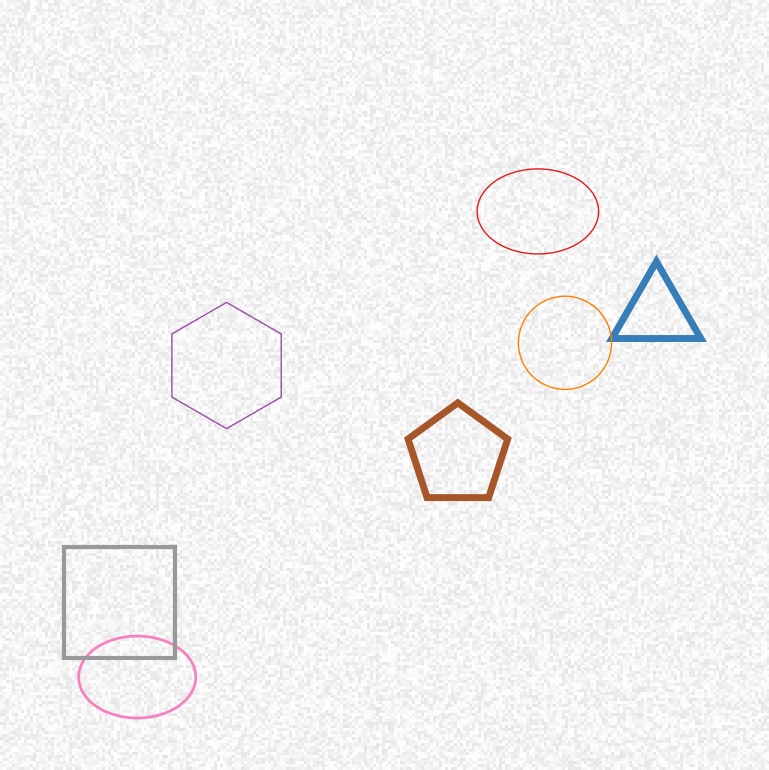[{"shape": "oval", "thickness": 0.5, "radius": 0.39, "center": [0.699, 0.725]}, {"shape": "triangle", "thickness": 2.5, "radius": 0.33, "center": [0.852, 0.594]}, {"shape": "hexagon", "thickness": 0.5, "radius": 0.41, "center": [0.294, 0.525]}, {"shape": "circle", "thickness": 0.5, "radius": 0.3, "center": [0.734, 0.555]}, {"shape": "pentagon", "thickness": 2.5, "radius": 0.34, "center": [0.595, 0.409]}, {"shape": "oval", "thickness": 1, "radius": 0.38, "center": [0.178, 0.121]}, {"shape": "square", "thickness": 1.5, "radius": 0.36, "center": [0.155, 0.218]}]